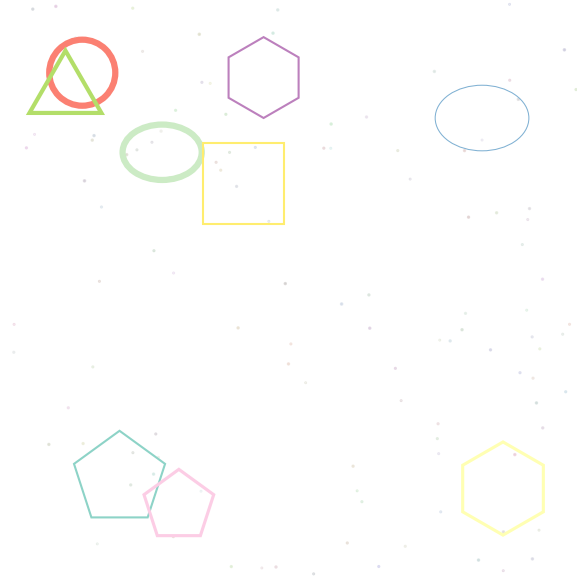[{"shape": "pentagon", "thickness": 1, "radius": 0.41, "center": [0.207, 0.17]}, {"shape": "hexagon", "thickness": 1.5, "radius": 0.4, "center": [0.871, 0.153]}, {"shape": "circle", "thickness": 3, "radius": 0.29, "center": [0.142, 0.873]}, {"shape": "oval", "thickness": 0.5, "radius": 0.41, "center": [0.835, 0.795]}, {"shape": "triangle", "thickness": 2, "radius": 0.36, "center": [0.113, 0.84]}, {"shape": "pentagon", "thickness": 1.5, "radius": 0.32, "center": [0.31, 0.123]}, {"shape": "hexagon", "thickness": 1, "radius": 0.35, "center": [0.456, 0.865]}, {"shape": "oval", "thickness": 3, "radius": 0.34, "center": [0.281, 0.735]}, {"shape": "square", "thickness": 1, "radius": 0.35, "center": [0.422, 0.681]}]